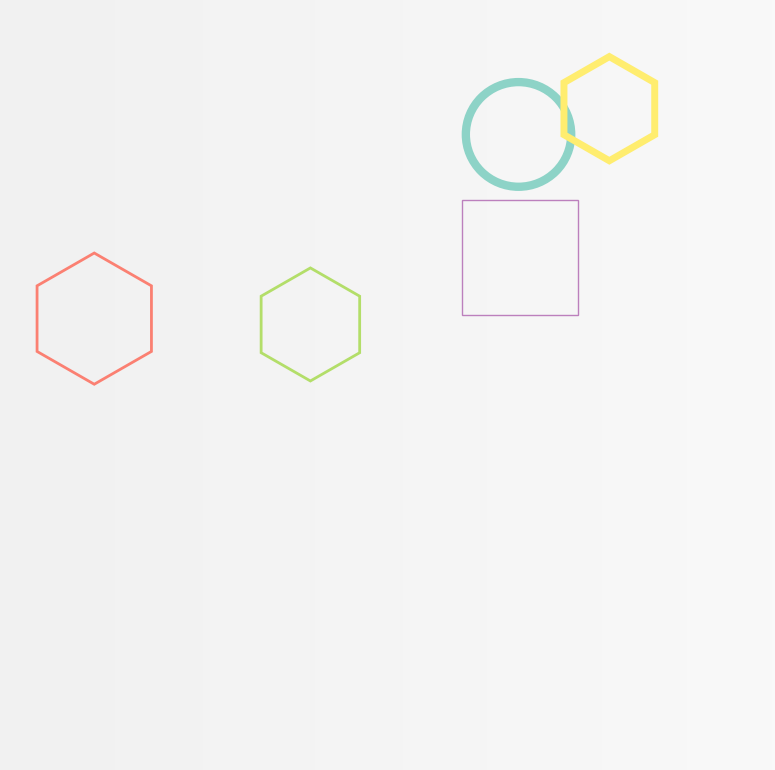[{"shape": "circle", "thickness": 3, "radius": 0.34, "center": [0.669, 0.825]}, {"shape": "hexagon", "thickness": 1, "radius": 0.43, "center": [0.122, 0.586]}, {"shape": "hexagon", "thickness": 1, "radius": 0.37, "center": [0.401, 0.579]}, {"shape": "square", "thickness": 0.5, "radius": 0.37, "center": [0.671, 0.666]}, {"shape": "hexagon", "thickness": 2.5, "radius": 0.34, "center": [0.786, 0.859]}]